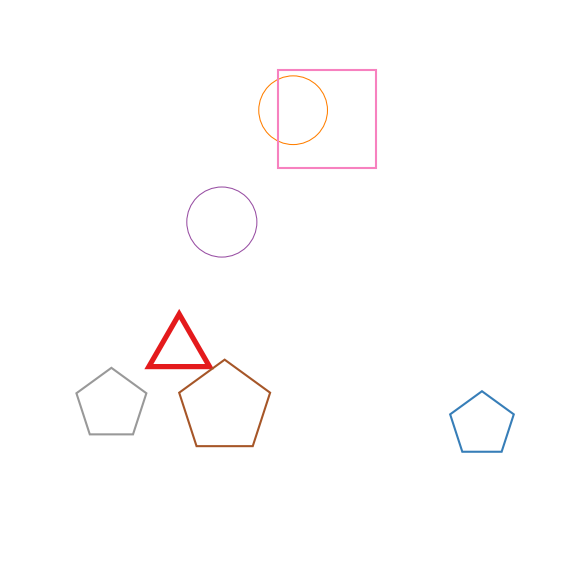[{"shape": "triangle", "thickness": 2.5, "radius": 0.3, "center": [0.31, 0.395]}, {"shape": "pentagon", "thickness": 1, "radius": 0.29, "center": [0.835, 0.264]}, {"shape": "circle", "thickness": 0.5, "radius": 0.3, "center": [0.384, 0.615]}, {"shape": "circle", "thickness": 0.5, "radius": 0.3, "center": [0.508, 0.808]}, {"shape": "pentagon", "thickness": 1, "radius": 0.41, "center": [0.389, 0.294]}, {"shape": "square", "thickness": 1, "radius": 0.42, "center": [0.567, 0.793]}, {"shape": "pentagon", "thickness": 1, "radius": 0.32, "center": [0.193, 0.299]}]